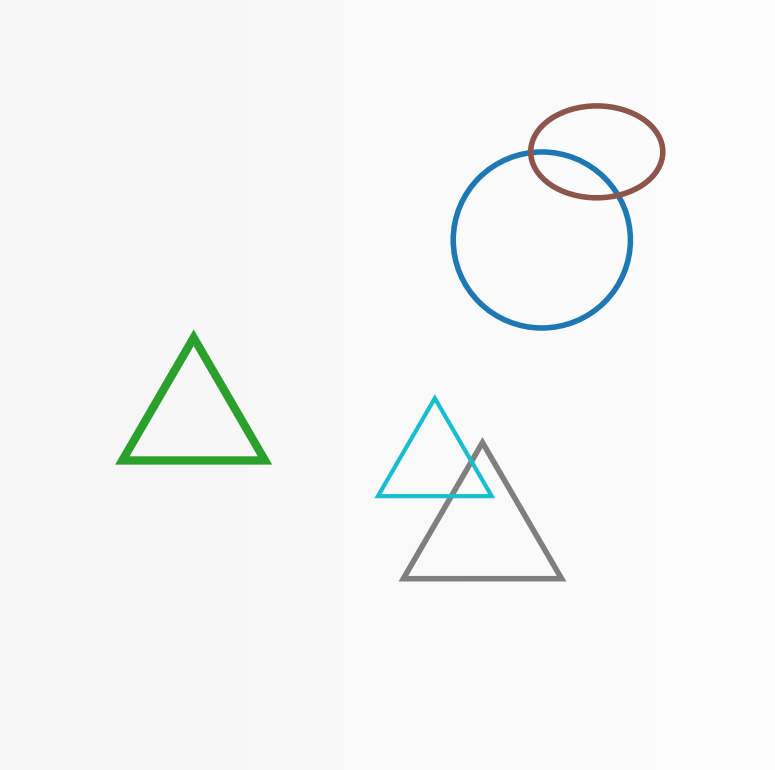[{"shape": "circle", "thickness": 2, "radius": 0.57, "center": [0.699, 0.688]}, {"shape": "triangle", "thickness": 3, "radius": 0.53, "center": [0.25, 0.455]}, {"shape": "oval", "thickness": 2, "radius": 0.43, "center": [0.77, 0.803]}, {"shape": "triangle", "thickness": 2, "radius": 0.59, "center": [0.623, 0.307]}, {"shape": "triangle", "thickness": 1.5, "radius": 0.42, "center": [0.561, 0.398]}]